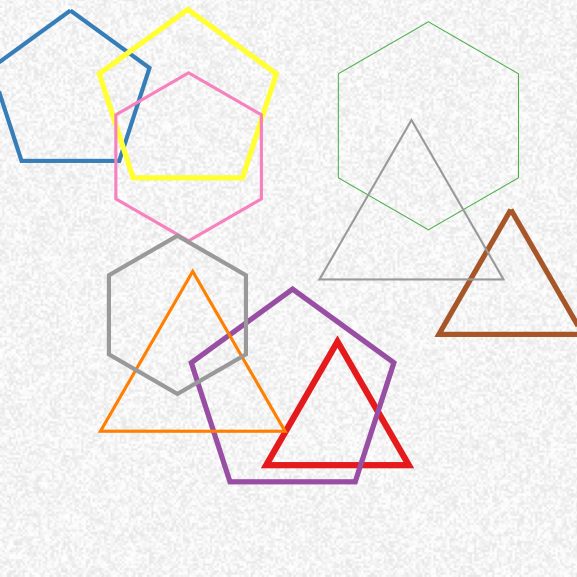[{"shape": "triangle", "thickness": 3, "radius": 0.71, "center": [0.584, 0.265]}, {"shape": "pentagon", "thickness": 2, "radius": 0.72, "center": [0.122, 0.837]}, {"shape": "hexagon", "thickness": 0.5, "radius": 0.9, "center": [0.742, 0.781]}, {"shape": "pentagon", "thickness": 2.5, "radius": 0.92, "center": [0.507, 0.314]}, {"shape": "triangle", "thickness": 1.5, "radius": 0.92, "center": [0.334, 0.345]}, {"shape": "pentagon", "thickness": 2.5, "radius": 0.81, "center": [0.325, 0.822]}, {"shape": "triangle", "thickness": 2.5, "radius": 0.72, "center": [0.885, 0.492]}, {"shape": "hexagon", "thickness": 1.5, "radius": 0.73, "center": [0.327, 0.728]}, {"shape": "hexagon", "thickness": 2, "radius": 0.68, "center": [0.307, 0.454]}, {"shape": "triangle", "thickness": 1, "radius": 0.92, "center": [0.713, 0.607]}]